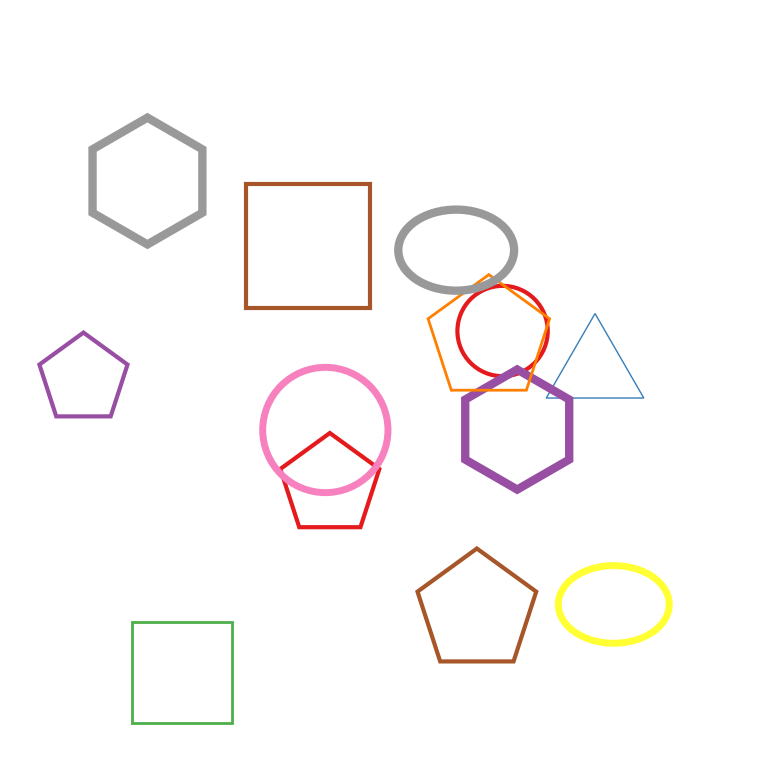[{"shape": "pentagon", "thickness": 1.5, "radius": 0.34, "center": [0.428, 0.37]}, {"shape": "circle", "thickness": 1.5, "radius": 0.29, "center": [0.653, 0.57]}, {"shape": "triangle", "thickness": 0.5, "radius": 0.37, "center": [0.773, 0.52]}, {"shape": "square", "thickness": 1, "radius": 0.33, "center": [0.236, 0.127]}, {"shape": "pentagon", "thickness": 1.5, "radius": 0.3, "center": [0.108, 0.508]}, {"shape": "hexagon", "thickness": 3, "radius": 0.39, "center": [0.672, 0.442]}, {"shape": "pentagon", "thickness": 1, "radius": 0.41, "center": [0.635, 0.56]}, {"shape": "oval", "thickness": 2.5, "radius": 0.36, "center": [0.797, 0.215]}, {"shape": "pentagon", "thickness": 1.5, "radius": 0.41, "center": [0.619, 0.207]}, {"shape": "square", "thickness": 1.5, "radius": 0.4, "center": [0.4, 0.68]}, {"shape": "circle", "thickness": 2.5, "radius": 0.41, "center": [0.423, 0.442]}, {"shape": "hexagon", "thickness": 3, "radius": 0.41, "center": [0.191, 0.765]}, {"shape": "oval", "thickness": 3, "radius": 0.38, "center": [0.592, 0.675]}]